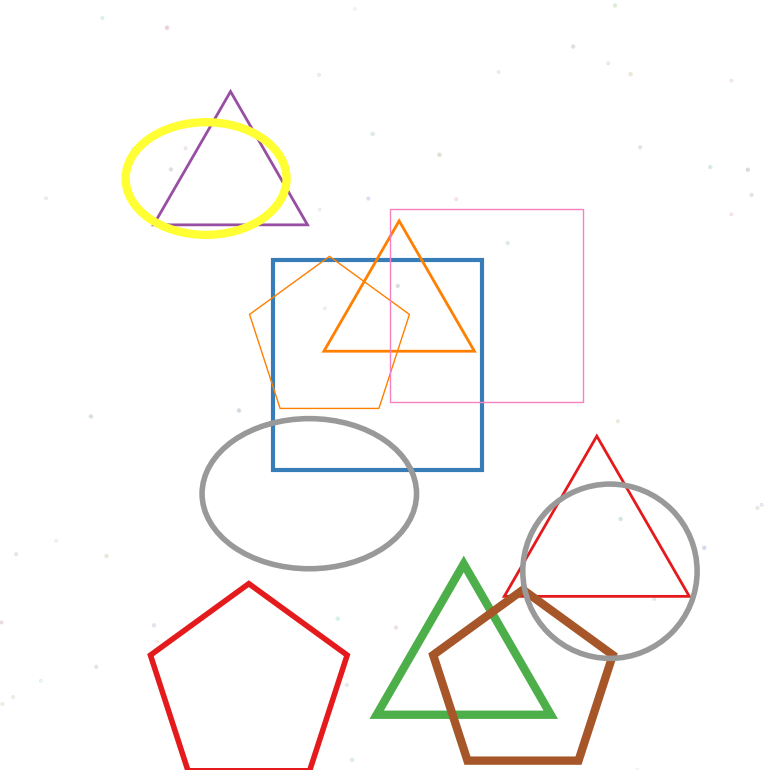[{"shape": "triangle", "thickness": 1, "radius": 0.69, "center": [0.775, 0.295]}, {"shape": "pentagon", "thickness": 2, "radius": 0.67, "center": [0.323, 0.108]}, {"shape": "square", "thickness": 1.5, "radius": 0.68, "center": [0.49, 0.525]}, {"shape": "triangle", "thickness": 3, "radius": 0.65, "center": [0.602, 0.137]}, {"shape": "triangle", "thickness": 1, "radius": 0.58, "center": [0.299, 0.766]}, {"shape": "triangle", "thickness": 1, "radius": 0.56, "center": [0.518, 0.6]}, {"shape": "pentagon", "thickness": 0.5, "radius": 0.55, "center": [0.428, 0.558]}, {"shape": "oval", "thickness": 3, "radius": 0.52, "center": [0.268, 0.768]}, {"shape": "pentagon", "thickness": 3, "radius": 0.61, "center": [0.679, 0.111]}, {"shape": "square", "thickness": 0.5, "radius": 0.63, "center": [0.632, 0.603]}, {"shape": "circle", "thickness": 2, "radius": 0.57, "center": [0.792, 0.258]}, {"shape": "oval", "thickness": 2, "radius": 0.7, "center": [0.402, 0.359]}]